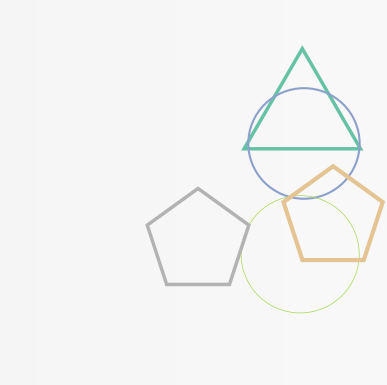[{"shape": "triangle", "thickness": 2.5, "radius": 0.87, "center": [0.78, 0.7]}, {"shape": "circle", "thickness": 1.5, "radius": 0.72, "center": [0.784, 0.627]}, {"shape": "circle", "thickness": 0.5, "radius": 0.76, "center": [0.775, 0.34]}, {"shape": "pentagon", "thickness": 3, "radius": 0.67, "center": [0.86, 0.434]}, {"shape": "pentagon", "thickness": 2.5, "radius": 0.69, "center": [0.511, 0.373]}]